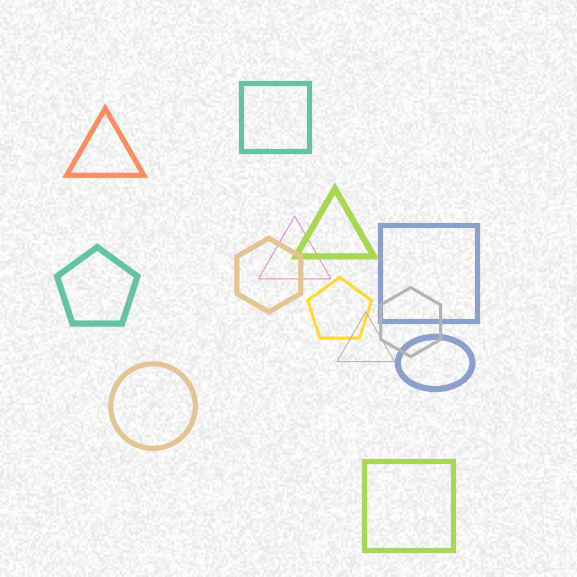[{"shape": "square", "thickness": 2.5, "radius": 0.29, "center": [0.476, 0.797]}, {"shape": "pentagon", "thickness": 3, "radius": 0.37, "center": [0.168, 0.498]}, {"shape": "triangle", "thickness": 2.5, "radius": 0.39, "center": [0.182, 0.734]}, {"shape": "oval", "thickness": 3, "radius": 0.32, "center": [0.754, 0.371]}, {"shape": "square", "thickness": 2.5, "radius": 0.42, "center": [0.742, 0.526]}, {"shape": "triangle", "thickness": 0.5, "radius": 0.36, "center": [0.51, 0.552]}, {"shape": "triangle", "thickness": 3, "radius": 0.39, "center": [0.58, 0.594]}, {"shape": "square", "thickness": 2.5, "radius": 0.39, "center": [0.707, 0.124]}, {"shape": "pentagon", "thickness": 1.5, "radius": 0.29, "center": [0.588, 0.461]}, {"shape": "circle", "thickness": 2.5, "radius": 0.37, "center": [0.265, 0.296]}, {"shape": "hexagon", "thickness": 2.5, "radius": 0.32, "center": [0.465, 0.523]}, {"shape": "hexagon", "thickness": 1.5, "radius": 0.3, "center": [0.711, 0.441]}, {"shape": "triangle", "thickness": 0.5, "radius": 0.29, "center": [0.633, 0.402]}]